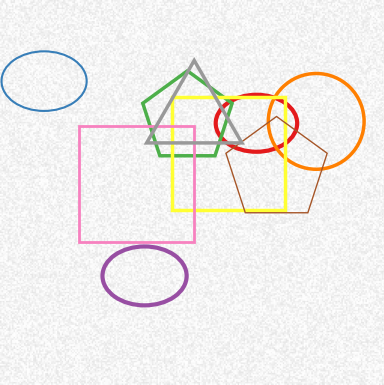[{"shape": "oval", "thickness": 3, "radius": 0.53, "center": [0.666, 0.68]}, {"shape": "oval", "thickness": 1.5, "radius": 0.55, "center": [0.115, 0.789]}, {"shape": "pentagon", "thickness": 2.5, "radius": 0.61, "center": [0.487, 0.694]}, {"shape": "oval", "thickness": 3, "radius": 0.55, "center": [0.376, 0.283]}, {"shape": "circle", "thickness": 2.5, "radius": 0.62, "center": [0.821, 0.685]}, {"shape": "square", "thickness": 2.5, "radius": 0.73, "center": [0.594, 0.602]}, {"shape": "pentagon", "thickness": 1, "radius": 0.69, "center": [0.718, 0.559]}, {"shape": "square", "thickness": 2, "radius": 0.75, "center": [0.355, 0.522]}, {"shape": "triangle", "thickness": 2.5, "radius": 0.71, "center": [0.505, 0.7]}]